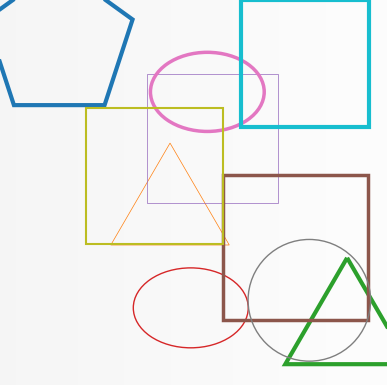[{"shape": "pentagon", "thickness": 3, "radius": 0.99, "center": [0.153, 0.888]}, {"shape": "triangle", "thickness": 0.5, "radius": 0.88, "center": [0.439, 0.452]}, {"shape": "triangle", "thickness": 3, "radius": 0.92, "center": [0.896, 0.146]}, {"shape": "oval", "thickness": 1, "radius": 0.74, "center": [0.492, 0.2]}, {"shape": "square", "thickness": 0.5, "radius": 0.84, "center": [0.549, 0.64]}, {"shape": "square", "thickness": 2.5, "radius": 0.94, "center": [0.763, 0.357]}, {"shape": "oval", "thickness": 2.5, "radius": 0.73, "center": [0.535, 0.761]}, {"shape": "circle", "thickness": 1, "radius": 0.79, "center": [0.798, 0.22]}, {"shape": "square", "thickness": 1.5, "radius": 0.88, "center": [0.399, 0.543]}, {"shape": "square", "thickness": 3, "radius": 0.82, "center": [0.787, 0.835]}]